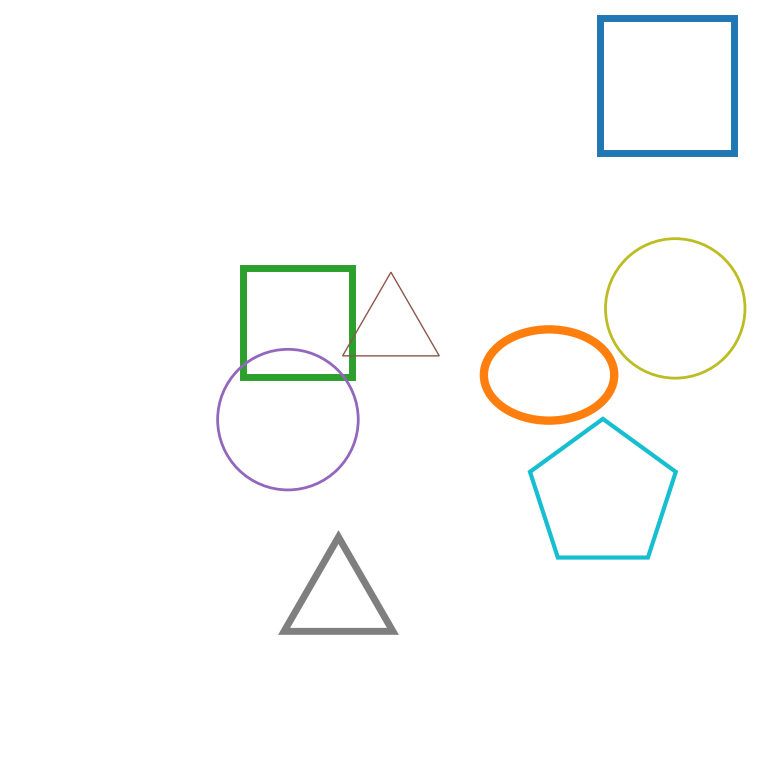[{"shape": "square", "thickness": 2.5, "radius": 0.44, "center": [0.866, 0.889]}, {"shape": "oval", "thickness": 3, "radius": 0.42, "center": [0.713, 0.513]}, {"shape": "square", "thickness": 2.5, "radius": 0.35, "center": [0.386, 0.581]}, {"shape": "circle", "thickness": 1, "radius": 0.46, "center": [0.374, 0.455]}, {"shape": "triangle", "thickness": 0.5, "radius": 0.36, "center": [0.508, 0.574]}, {"shape": "triangle", "thickness": 2.5, "radius": 0.41, "center": [0.44, 0.221]}, {"shape": "circle", "thickness": 1, "radius": 0.45, "center": [0.877, 0.599]}, {"shape": "pentagon", "thickness": 1.5, "radius": 0.5, "center": [0.783, 0.356]}]